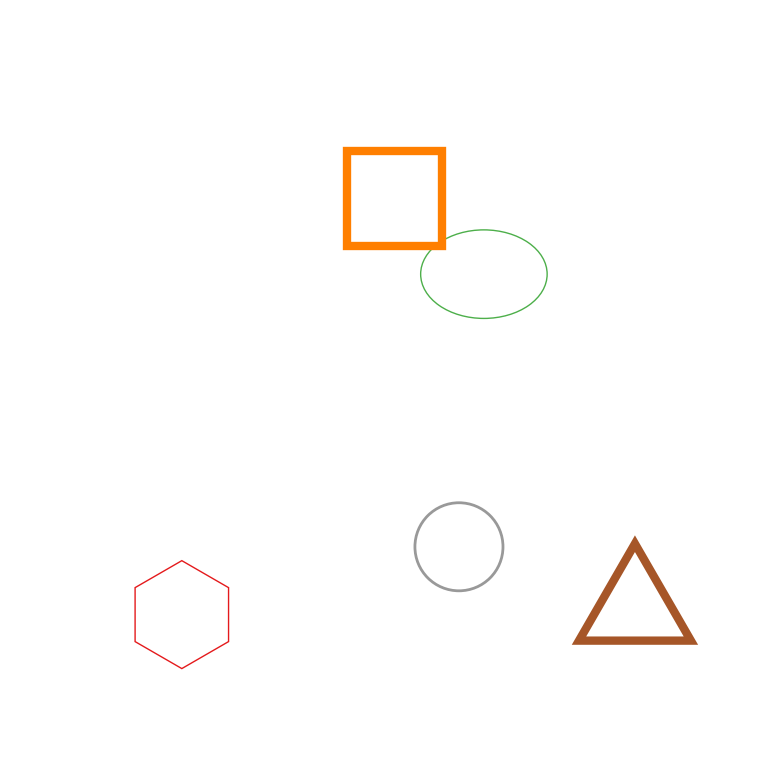[{"shape": "hexagon", "thickness": 0.5, "radius": 0.35, "center": [0.236, 0.202]}, {"shape": "oval", "thickness": 0.5, "radius": 0.41, "center": [0.628, 0.644]}, {"shape": "square", "thickness": 3, "radius": 0.31, "center": [0.512, 0.743]}, {"shape": "triangle", "thickness": 3, "radius": 0.42, "center": [0.825, 0.21]}, {"shape": "circle", "thickness": 1, "radius": 0.29, "center": [0.596, 0.29]}]